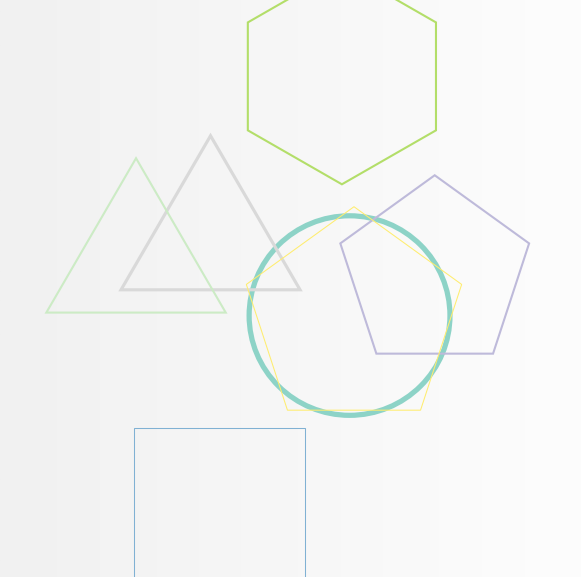[{"shape": "circle", "thickness": 2.5, "radius": 0.86, "center": [0.601, 0.453]}, {"shape": "pentagon", "thickness": 1, "radius": 0.85, "center": [0.748, 0.525]}, {"shape": "square", "thickness": 0.5, "radius": 0.74, "center": [0.378, 0.11]}, {"shape": "hexagon", "thickness": 1, "radius": 0.93, "center": [0.588, 0.867]}, {"shape": "triangle", "thickness": 1.5, "radius": 0.89, "center": [0.362, 0.586]}, {"shape": "triangle", "thickness": 1, "radius": 0.89, "center": [0.234, 0.547]}, {"shape": "pentagon", "thickness": 0.5, "radius": 0.97, "center": [0.609, 0.446]}]